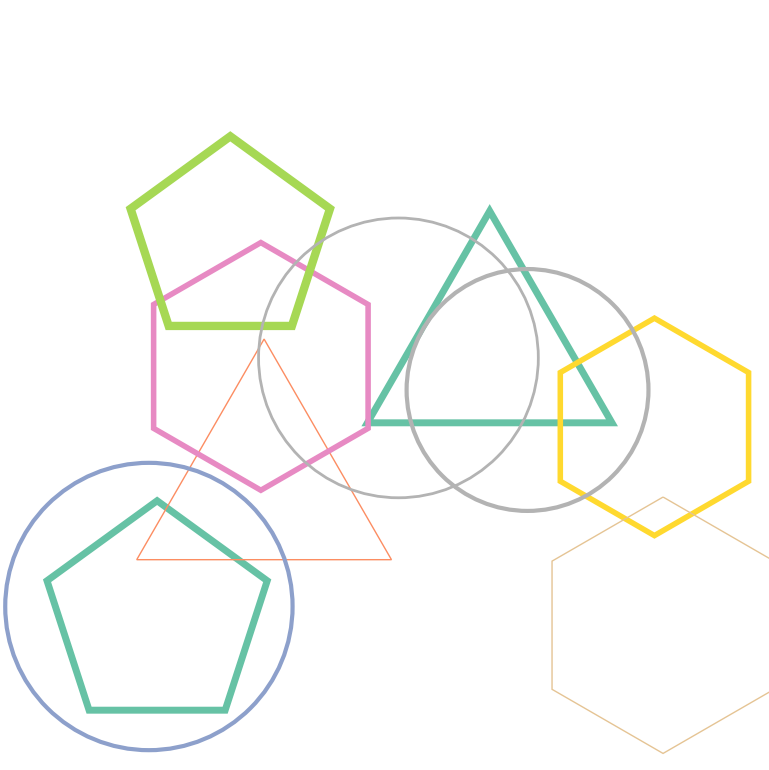[{"shape": "pentagon", "thickness": 2.5, "radius": 0.75, "center": [0.204, 0.199]}, {"shape": "triangle", "thickness": 2.5, "radius": 0.92, "center": [0.636, 0.543]}, {"shape": "triangle", "thickness": 0.5, "radius": 0.96, "center": [0.343, 0.369]}, {"shape": "circle", "thickness": 1.5, "radius": 0.93, "center": [0.193, 0.212]}, {"shape": "hexagon", "thickness": 2, "radius": 0.8, "center": [0.339, 0.524]}, {"shape": "pentagon", "thickness": 3, "radius": 0.68, "center": [0.299, 0.687]}, {"shape": "hexagon", "thickness": 2, "radius": 0.71, "center": [0.85, 0.446]}, {"shape": "hexagon", "thickness": 0.5, "radius": 0.83, "center": [0.861, 0.188]}, {"shape": "circle", "thickness": 1, "radius": 0.91, "center": [0.517, 0.535]}, {"shape": "circle", "thickness": 1.5, "radius": 0.79, "center": [0.685, 0.494]}]